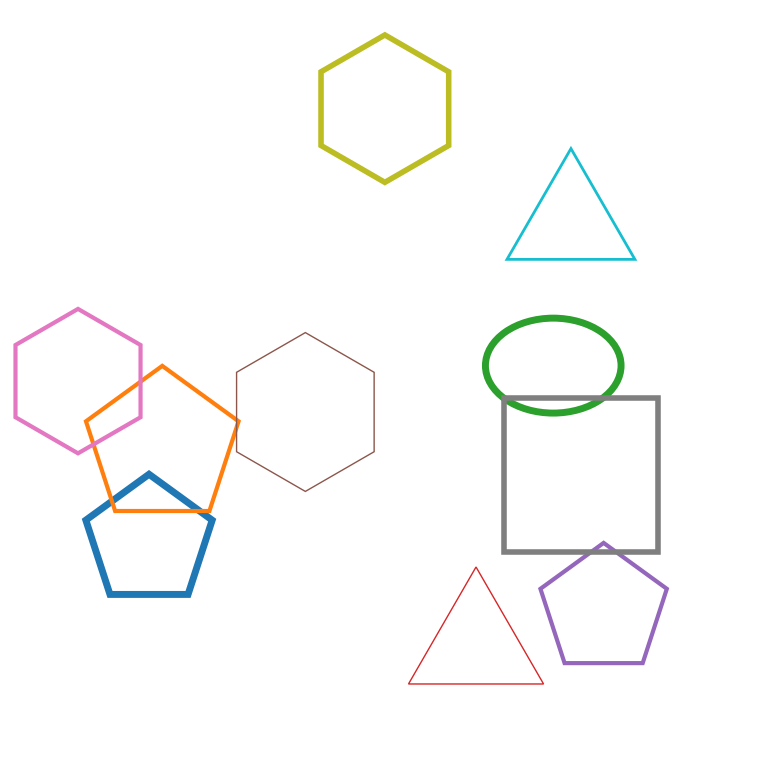[{"shape": "pentagon", "thickness": 2.5, "radius": 0.43, "center": [0.194, 0.298]}, {"shape": "pentagon", "thickness": 1.5, "radius": 0.52, "center": [0.211, 0.421]}, {"shape": "oval", "thickness": 2.5, "radius": 0.44, "center": [0.719, 0.525]}, {"shape": "triangle", "thickness": 0.5, "radius": 0.51, "center": [0.618, 0.162]}, {"shape": "pentagon", "thickness": 1.5, "radius": 0.43, "center": [0.784, 0.209]}, {"shape": "hexagon", "thickness": 0.5, "radius": 0.52, "center": [0.397, 0.465]}, {"shape": "hexagon", "thickness": 1.5, "radius": 0.47, "center": [0.101, 0.505]}, {"shape": "square", "thickness": 2, "radius": 0.5, "center": [0.755, 0.383]}, {"shape": "hexagon", "thickness": 2, "radius": 0.48, "center": [0.5, 0.859]}, {"shape": "triangle", "thickness": 1, "radius": 0.48, "center": [0.741, 0.711]}]